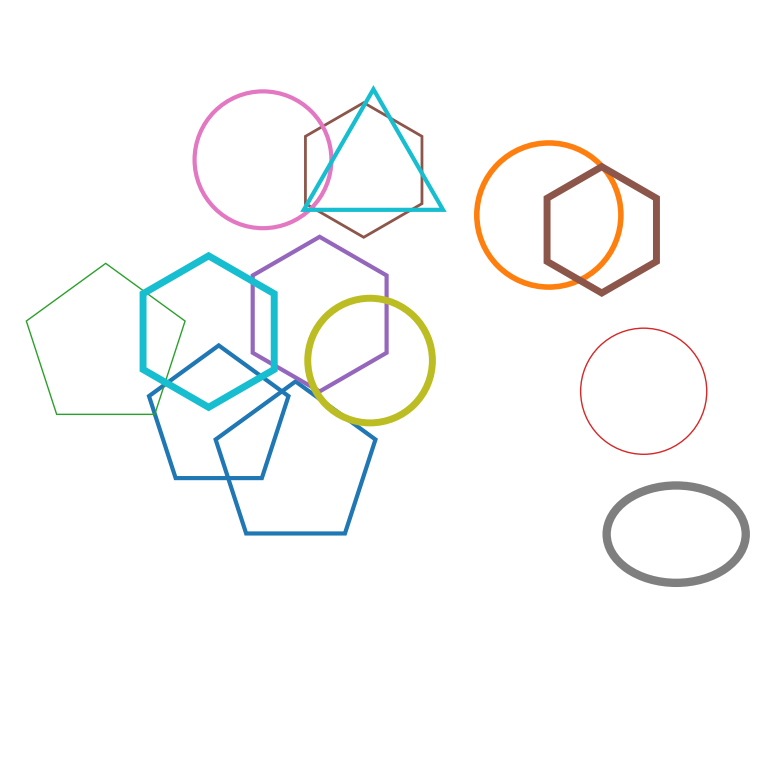[{"shape": "pentagon", "thickness": 1.5, "radius": 0.48, "center": [0.284, 0.456]}, {"shape": "pentagon", "thickness": 1.5, "radius": 0.55, "center": [0.384, 0.395]}, {"shape": "circle", "thickness": 2, "radius": 0.47, "center": [0.713, 0.721]}, {"shape": "pentagon", "thickness": 0.5, "radius": 0.54, "center": [0.137, 0.55]}, {"shape": "circle", "thickness": 0.5, "radius": 0.41, "center": [0.836, 0.492]}, {"shape": "hexagon", "thickness": 1.5, "radius": 0.5, "center": [0.415, 0.592]}, {"shape": "hexagon", "thickness": 2.5, "radius": 0.41, "center": [0.782, 0.702]}, {"shape": "hexagon", "thickness": 1, "radius": 0.44, "center": [0.472, 0.779]}, {"shape": "circle", "thickness": 1.5, "radius": 0.44, "center": [0.342, 0.792]}, {"shape": "oval", "thickness": 3, "radius": 0.45, "center": [0.878, 0.306]}, {"shape": "circle", "thickness": 2.5, "radius": 0.4, "center": [0.481, 0.532]}, {"shape": "triangle", "thickness": 1.5, "radius": 0.52, "center": [0.485, 0.78]}, {"shape": "hexagon", "thickness": 2.5, "radius": 0.49, "center": [0.271, 0.569]}]